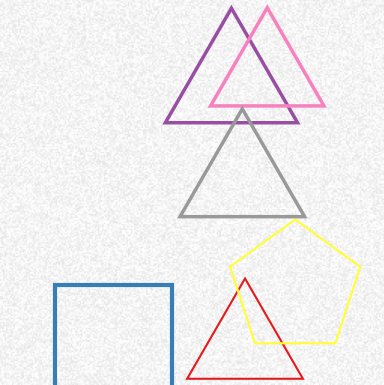[{"shape": "triangle", "thickness": 1.5, "radius": 0.87, "center": [0.636, 0.103]}, {"shape": "square", "thickness": 3, "radius": 0.76, "center": [0.295, 0.107]}, {"shape": "triangle", "thickness": 2.5, "radius": 0.99, "center": [0.601, 0.78]}, {"shape": "pentagon", "thickness": 1.5, "radius": 0.89, "center": [0.767, 0.252]}, {"shape": "triangle", "thickness": 2.5, "radius": 0.85, "center": [0.694, 0.81]}, {"shape": "triangle", "thickness": 2.5, "radius": 0.93, "center": [0.629, 0.531]}]